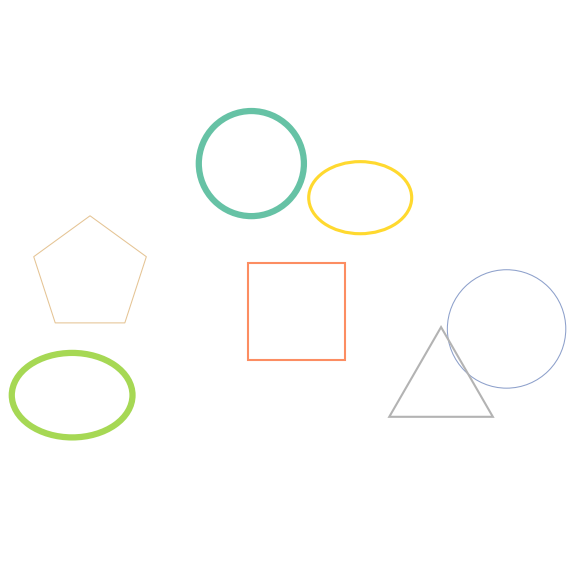[{"shape": "circle", "thickness": 3, "radius": 0.45, "center": [0.435, 0.716]}, {"shape": "square", "thickness": 1, "radius": 0.42, "center": [0.513, 0.459]}, {"shape": "circle", "thickness": 0.5, "radius": 0.51, "center": [0.877, 0.43]}, {"shape": "oval", "thickness": 3, "radius": 0.52, "center": [0.125, 0.315]}, {"shape": "oval", "thickness": 1.5, "radius": 0.45, "center": [0.624, 0.657]}, {"shape": "pentagon", "thickness": 0.5, "radius": 0.51, "center": [0.156, 0.523]}, {"shape": "triangle", "thickness": 1, "radius": 0.52, "center": [0.764, 0.329]}]